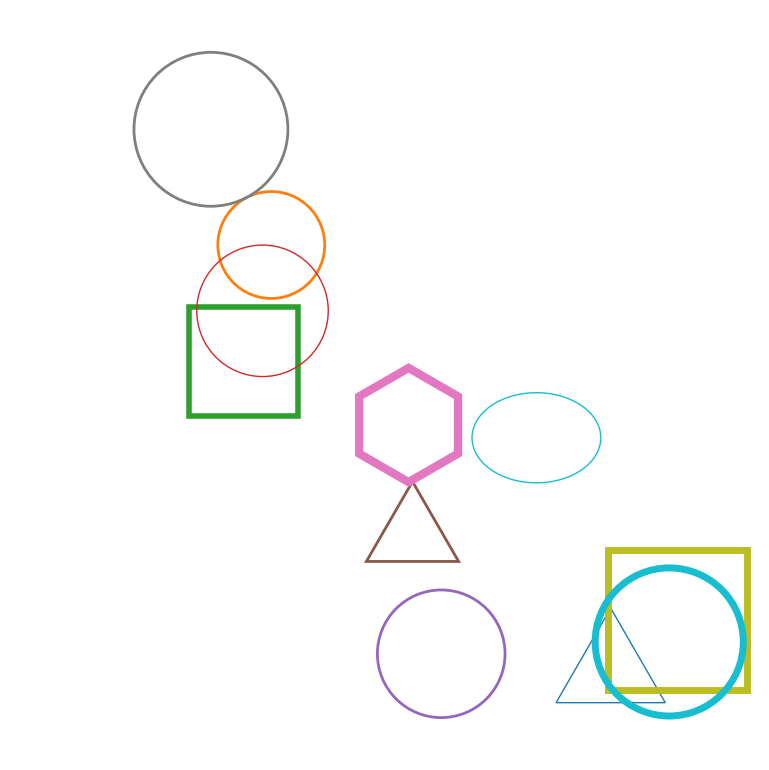[{"shape": "triangle", "thickness": 0.5, "radius": 0.41, "center": [0.793, 0.128]}, {"shape": "circle", "thickness": 1, "radius": 0.35, "center": [0.352, 0.682]}, {"shape": "square", "thickness": 2, "radius": 0.35, "center": [0.316, 0.531]}, {"shape": "circle", "thickness": 0.5, "radius": 0.43, "center": [0.341, 0.596]}, {"shape": "circle", "thickness": 1, "radius": 0.41, "center": [0.573, 0.151]}, {"shape": "triangle", "thickness": 1, "radius": 0.35, "center": [0.536, 0.305]}, {"shape": "hexagon", "thickness": 3, "radius": 0.37, "center": [0.531, 0.448]}, {"shape": "circle", "thickness": 1, "radius": 0.5, "center": [0.274, 0.832]}, {"shape": "square", "thickness": 2.5, "radius": 0.45, "center": [0.88, 0.194]}, {"shape": "circle", "thickness": 2.5, "radius": 0.48, "center": [0.869, 0.166]}, {"shape": "oval", "thickness": 0.5, "radius": 0.42, "center": [0.697, 0.431]}]